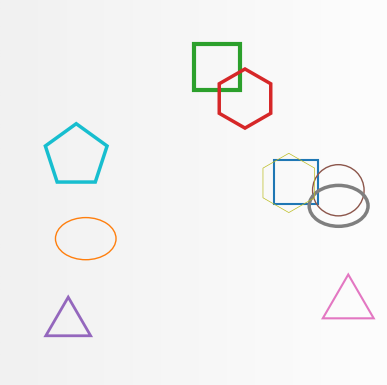[{"shape": "square", "thickness": 1.5, "radius": 0.29, "center": [0.763, 0.528]}, {"shape": "oval", "thickness": 1, "radius": 0.39, "center": [0.221, 0.38]}, {"shape": "square", "thickness": 3, "radius": 0.3, "center": [0.561, 0.825]}, {"shape": "hexagon", "thickness": 2.5, "radius": 0.38, "center": [0.632, 0.744]}, {"shape": "triangle", "thickness": 2, "radius": 0.33, "center": [0.176, 0.161]}, {"shape": "circle", "thickness": 1, "radius": 0.33, "center": [0.873, 0.506]}, {"shape": "triangle", "thickness": 1.5, "radius": 0.38, "center": [0.899, 0.211]}, {"shape": "oval", "thickness": 2.5, "radius": 0.38, "center": [0.874, 0.465]}, {"shape": "hexagon", "thickness": 0.5, "radius": 0.38, "center": [0.745, 0.525]}, {"shape": "pentagon", "thickness": 2.5, "radius": 0.42, "center": [0.197, 0.595]}]